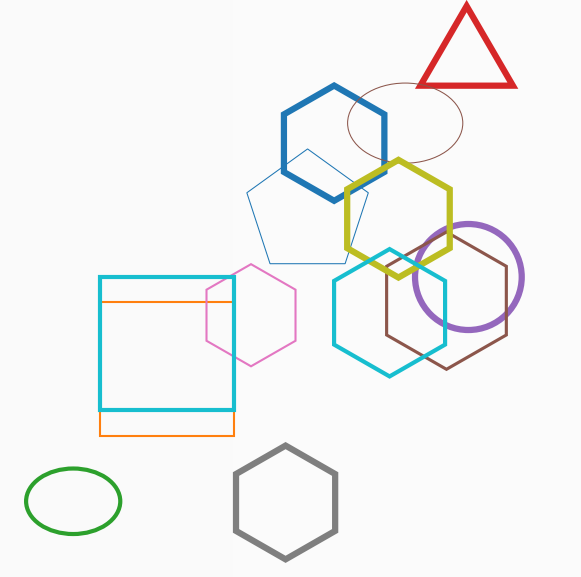[{"shape": "hexagon", "thickness": 3, "radius": 0.5, "center": [0.575, 0.751]}, {"shape": "pentagon", "thickness": 0.5, "radius": 0.55, "center": [0.529, 0.631]}, {"shape": "square", "thickness": 1, "radius": 0.58, "center": [0.288, 0.36]}, {"shape": "oval", "thickness": 2, "radius": 0.41, "center": [0.126, 0.131]}, {"shape": "triangle", "thickness": 3, "radius": 0.46, "center": [0.803, 0.897]}, {"shape": "circle", "thickness": 3, "radius": 0.46, "center": [0.806, 0.519]}, {"shape": "hexagon", "thickness": 1.5, "radius": 0.59, "center": [0.768, 0.479]}, {"shape": "oval", "thickness": 0.5, "radius": 0.5, "center": [0.697, 0.786]}, {"shape": "hexagon", "thickness": 1, "radius": 0.44, "center": [0.432, 0.453]}, {"shape": "hexagon", "thickness": 3, "radius": 0.49, "center": [0.491, 0.129]}, {"shape": "hexagon", "thickness": 3, "radius": 0.51, "center": [0.686, 0.62]}, {"shape": "square", "thickness": 2, "radius": 0.58, "center": [0.288, 0.405]}, {"shape": "hexagon", "thickness": 2, "radius": 0.55, "center": [0.67, 0.458]}]